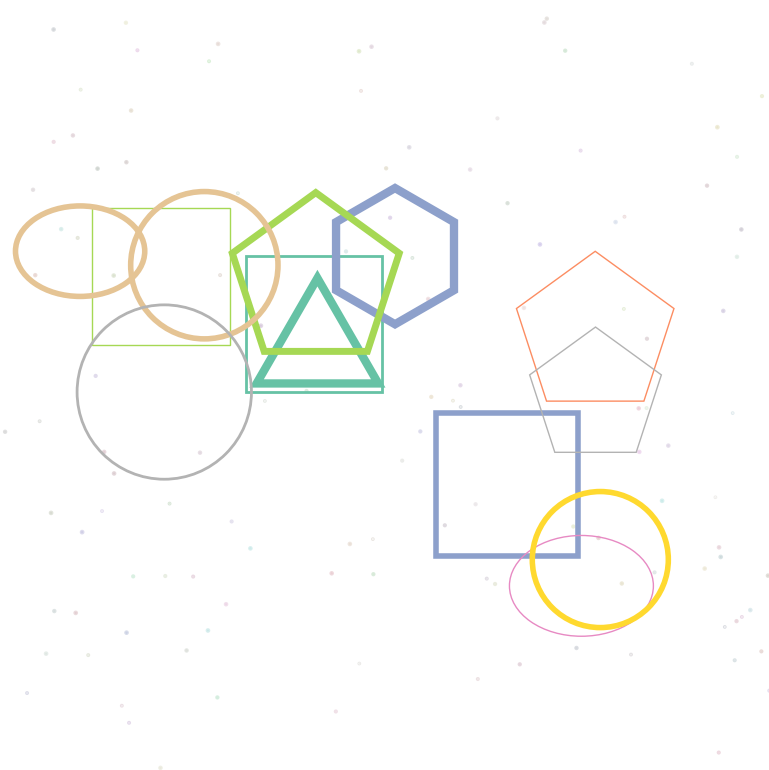[{"shape": "square", "thickness": 1, "radius": 0.44, "center": [0.408, 0.579]}, {"shape": "triangle", "thickness": 3, "radius": 0.46, "center": [0.412, 0.548]}, {"shape": "pentagon", "thickness": 0.5, "radius": 0.54, "center": [0.773, 0.566]}, {"shape": "square", "thickness": 2, "radius": 0.46, "center": [0.659, 0.371]}, {"shape": "hexagon", "thickness": 3, "radius": 0.44, "center": [0.513, 0.667]}, {"shape": "oval", "thickness": 0.5, "radius": 0.47, "center": [0.755, 0.239]}, {"shape": "square", "thickness": 0.5, "radius": 0.45, "center": [0.209, 0.641]}, {"shape": "pentagon", "thickness": 2.5, "radius": 0.57, "center": [0.41, 0.636]}, {"shape": "circle", "thickness": 2, "radius": 0.44, "center": [0.78, 0.273]}, {"shape": "oval", "thickness": 2, "radius": 0.42, "center": [0.104, 0.674]}, {"shape": "circle", "thickness": 2, "radius": 0.48, "center": [0.265, 0.656]}, {"shape": "pentagon", "thickness": 0.5, "radius": 0.45, "center": [0.773, 0.485]}, {"shape": "circle", "thickness": 1, "radius": 0.57, "center": [0.213, 0.491]}]